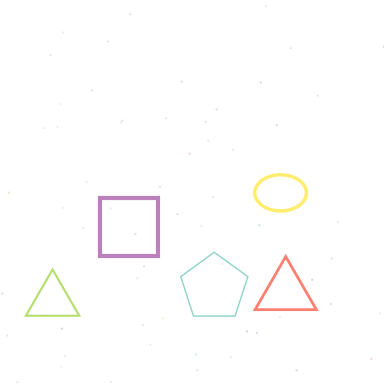[{"shape": "pentagon", "thickness": 1, "radius": 0.46, "center": [0.557, 0.253]}, {"shape": "triangle", "thickness": 2, "radius": 0.46, "center": [0.742, 0.242]}, {"shape": "triangle", "thickness": 1.5, "radius": 0.4, "center": [0.137, 0.22]}, {"shape": "square", "thickness": 3, "radius": 0.38, "center": [0.336, 0.409]}, {"shape": "oval", "thickness": 2.5, "radius": 0.34, "center": [0.729, 0.499]}]